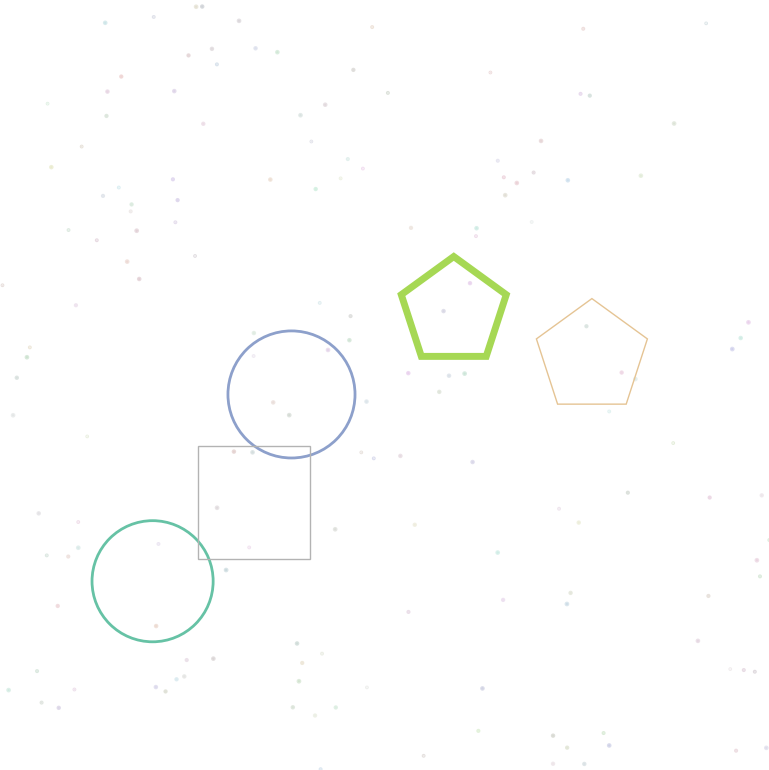[{"shape": "circle", "thickness": 1, "radius": 0.39, "center": [0.198, 0.245]}, {"shape": "circle", "thickness": 1, "radius": 0.41, "center": [0.379, 0.488]}, {"shape": "pentagon", "thickness": 2.5, "radius": 0.36, "center": [0.589, 0.595]}, {"shape": "pentagon", "thickness": 0.5, "radius": 0.38, "center": [0.769, 0.536]}, {"shape": "square", "thickness": 0.5, "radius": 0.37, "center": [0.33, 0.347]}]